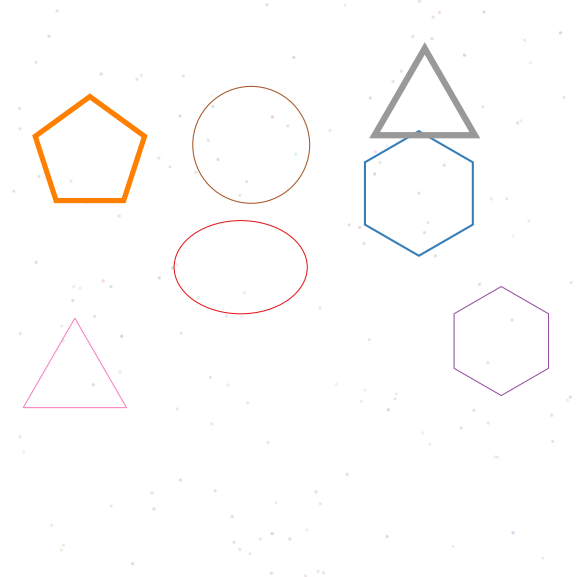[{"shape": "oval", "thickness": 0.5, "radius": 0.58, "center": [0.417, 0.536]}, {"shape": "hexagon", "thickness": 1, "radius": 0.54, "center": [0.725, 0.664]}, {"shape": "hexagon", "thickness": 0.5, "radius": 0.47, "center": [0.868, 0.409]}, {"shape": "pentagon", "thickness": 2.5, "radius": 0.5, "center": [0.156, 0.732]}, {"shape": "circle", "thickness": 0.5, "radius": 0.51, "center": [0.435, 0.748]}, {"shape": "triangle", "thickness": 0.5, "radius": 0.52, "center": [0.13, 0.345]}, {"shape": "triangle", "thickness": 3, "radius": 0.5, "center": [0.735, 0.815]}]